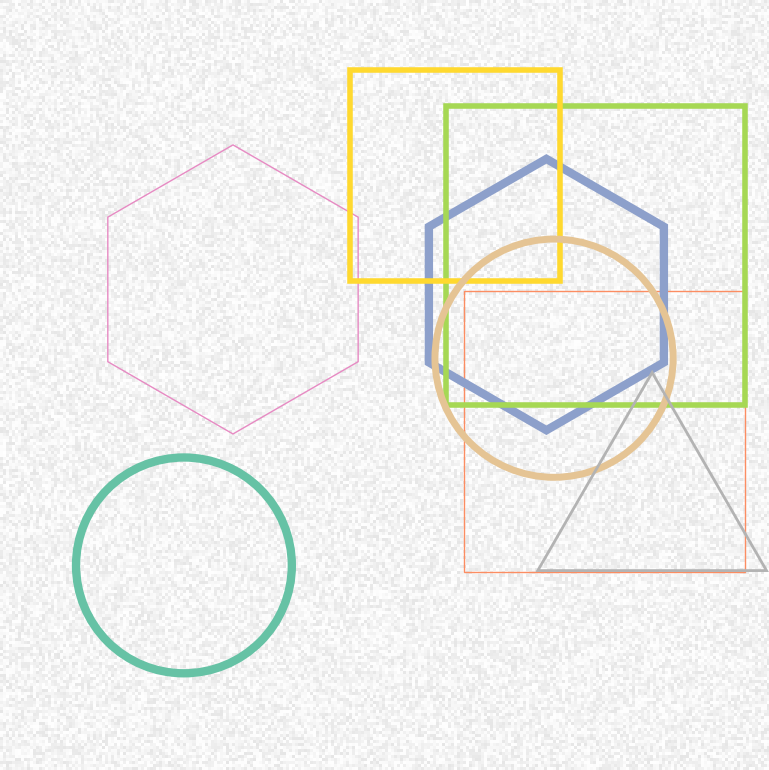[{"shape": "circle", "thickness": 3, "radius": 0.7, "center": [0.239, 0.266]}, {"shape": "square", "thickness": 0.5, "radius": 0.91, "center": [0.785, 0.44]}, {"shape": "hexagon", "thickness": 3, "radius": 0.88, "center": [0.71, 0.617]}, {"shape": "hexagon", "thickness": 0.5, "radius": 0.94, "center": [0.303, 0.624]}, {"shape": "square", "thickness": 2, "radius": 0.97, "center": [0.773, 0.668]}, {"shape": "square", "thickness": 2, "radius": 0.68, "center": [0.591, 0.772]}, {"shape": "circle", "thickness": 2.5, "radius": 0.77, "center": [0.72, 0.535]}, {"shape": "triangle", "thickness": 1, "radius": 0.86, "center": [0.847, 0.345]}]